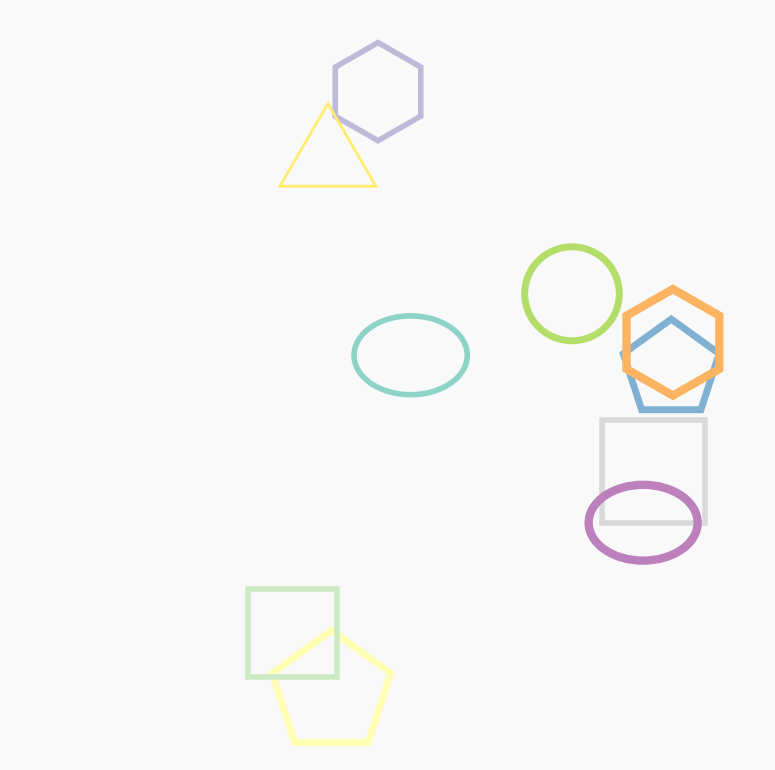[{"shape": "oval", "thickness": 2, "radius": 0.37, "center": [0.53, 0.539]}, {"shape": "pentagon", "thickness": 2.5, "radius": 0.4, "center": [0.428, 0.101]}, {"shape": "hexagon", "thickness": 2, "radius": 0.32, "center": [0.488, 0.881]}, {"shape": "pentagon", "thickness": 2.5, "radius": 0.33, "center": [0.866, 0.521]}, {"shape": "hexagon", "thickness": 3, "radius": 0.35, "center": [0.868, 0.555]}, {"shape": "circle", "thickness": 2.5, "radius": 0.31, "center": [0.738, 0.618]}, {"shape": "square", "thickness": 2, "radius": 0.33, "center": [0.843, 0.387]}, {"shape": "oval", "thickness": 3, "radius": 0.35, "center": [0.83, 0.321]}, {"shape": "square", "thickness": 2, "radius": 0.29, "center": [0.378, 0.178]}, {"shape": "triangle", "thickness": 1, "radius": 0.36, "center": [0.423, 0.794]}]